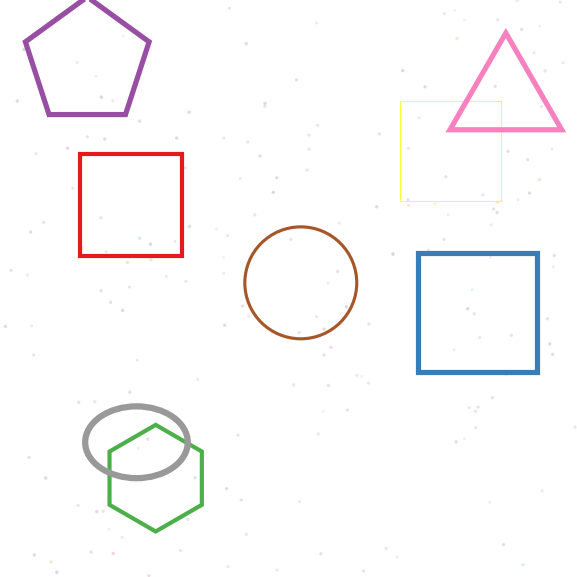[{"shape": "square", "thickness": 2, "radius": 0.44, "center": [0.227, 0.645]}, {"shape": "square", "thickness": 2.5, "radius": 0.51, "center": [0.827, 0.458]}, {"shape": "hexagon", "thickness": 2, "radius": 0.46, "center": [0.27, 0.171]}, {"shape": "pentagon", "thickness": 2.5, "radius": 0.56, "center": [0.151, 0.892]}, {"shape": "square", "thickness": 0.5, "radius": 0.44, "center": [0.78, 0.738]}, {"shape": "circle", "thickness": 1.5, "radius": 0.48, "center": [0.521, 0.509]}, {"shape": "triangle", "thickness": 2.5, "radius": 0.56, "center": [0.876, 0.83]}, {"shape": "oval", "thickness": 3, "radius": 0.44, "center": [0.236, 0.233]}]